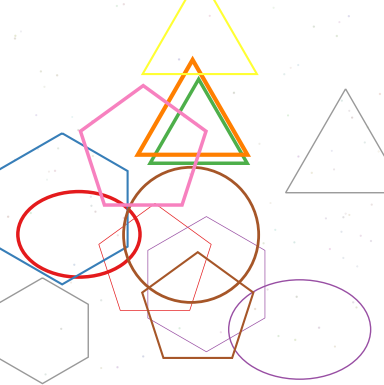[{"shape": "oval", "thickness": 2.5, "radius": 0.79, "center": [0.205, 0.391]}, {"shape": "pentagon", "thickness": 0.5, "radius": 0.77, "center": [0.403, 0.318]}, {"shape": "hexagon", "thickness": 1.5, "radius": 0.98, "center": [0.161, 0.458]}, {"shape": "triangle", "thickness": 2.5, "radius": 0.73, "center": [0.516, 0.649]}, {"shape": "hexagon", "thickness": 0.5, "radius": 0.88, "center": [0.536, 0.262]}, {"shape": "oval", "thickness": 1, "radius": 0.92, "center": [0.778, 0.144]}, {"shape": "triangle", "thickness": 3, "radius": 0.82, "center": [0.5, 0.68]}, {"shape": "triangle", "thickness": 1.5, "radius": 0.86, "center": [0.519, 0.893]}, {"shape": "circle", "thickness": 2, "radius": 0.88, "center": [0.496, 0.39]}, {"shape": "pentagon", "thickness": 1.5, "radius": 0.76, "center": [0.514, 0.193]}, {"shape": "pentagon", "thickness": 2.5, "radius": 0.86, "center": [0.372, 0.606]}, {"shape": "triangle", "thickness": 1, "radius": 0.9, "center": [0.898, 0.589]}, {"shape": "hexagon", "thickness": 1, "radius": 0.69, "center": [0.11, 0.141]}]